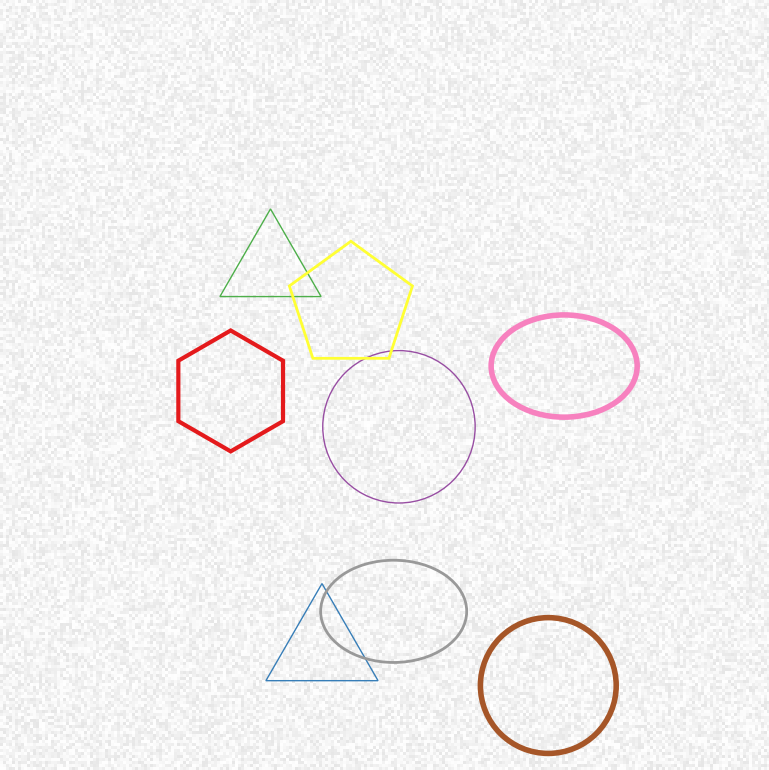[{"shape": "hexagon", "thickness": 1.5, "radius": 0.39, "center": [0.3, 0.492]}, {"shape": "triangle", "thickness": 0.5, "radius": 0.42, "center": [0.418, 0.158]}, {"shape": "triangle", "thickness": 0.5, "radius": 0.38, "center": [0.351, 0.653]}, {"shape": "circle", "thickness": 0.5, "radius": 0.49, "center": [0.518, 0.446]}, {"shape": "pentagon", "thickness": 1, "radius": 0.42, "center": [0.456, 0.603]}, {"shape": "circle", "thickness": 2, "radius": 0.44, "center": [0.712, 0.11]}, {"shape": "oval", "thickness": 2, "radius": 0.47, "center": [0.733, 0.525]}, {"shape": "oval", "thickness": 1, "radius": 0.47, "center": [0.511, 0.206]}]